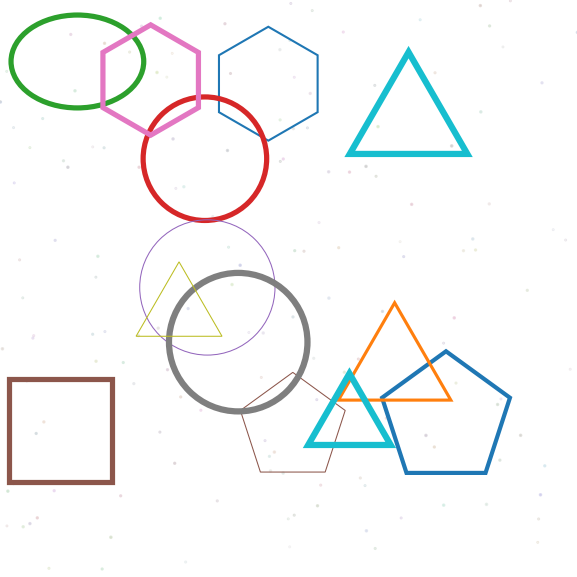[{"shape": "hexagon", "thickness": 1, "radius": 0.49, "center": [0.465, 0.854]}, {"shape": "pentagon", "thickness": 2, "radius": 0.58, "center": [0.772, 0.274]}, {"shape": "triangle", "thickness": 1.5, "radius": 0.56, "center": [0.683, 0.362]}, {"shape": "oval", "thickness": 2.5, "radius": 0.57, "center": [0.134, 0.893]}, {"shape": "circle", "thickness": 2.5, "radius": 0.53, "center": [0.355, 0.724]}, {"shape": "circle", "thickness": 0.5, "radius": 0.59, "center": [0.359, 0.501]}, {"shape": "pentagon", "thickness": 0.5, "radius": 0.48, "center": [0.507, 0.259]}, {"shape": "square", "thickness": 2.5, "radius": 0.45, "center": [0.105, 0.253]}, {"shape": "hexagon", "thickness": 2.5, "radius": 0.48, "center": [0.261, 0.861]}, {"shape": "circle", "thickness": 3, "radius": 0.6, "center": [0.413, 0.407]}, {"shape": "triangle", "thickness": 0.5, "radius": 0.43, "center": [0.31, 0.46]}, {"shape": "triangle", "thickness": 3, "radius": 0.59, "center": [0.707, 0.791]}, {"shape": "triangle", "thickness": 3, "radius": 0.41, "center": [0.605, 0.27]}]